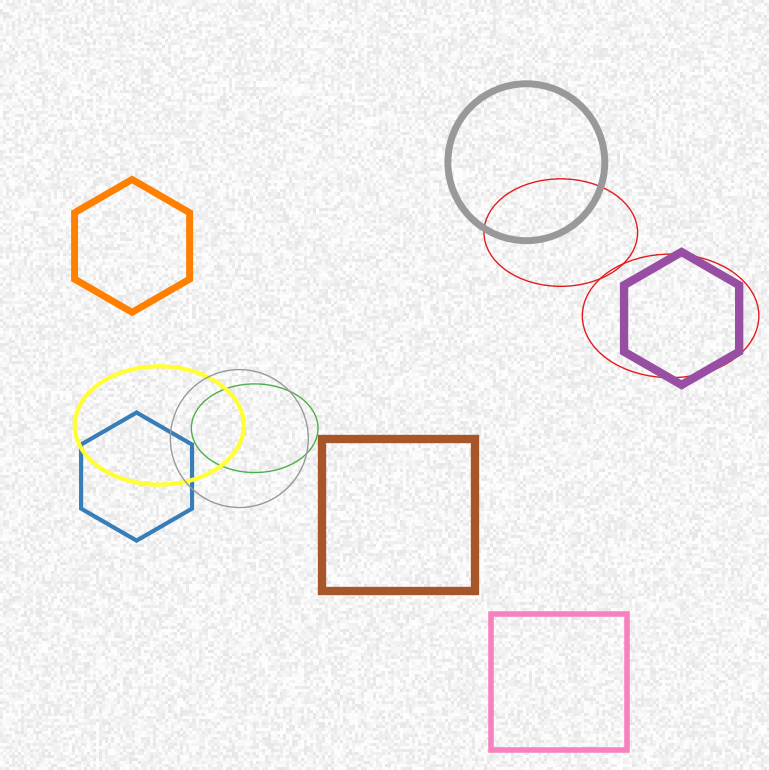[{"shape": "oval", "thickness": 0.5, "radius": 0.5, "center": [0.728, 0.698]}, {"shape": "oval", "thickness": 0.5, "radius": 0.57, "center": [0.871, 0.59]}, {"shape": "hexagon", "thickness": 1.5, "radius": 0.42, "center": [0.177, 0.381]}, {"shape": "oval", "thickness": 0.5, "radius": 0.41, "center": [0.331, 0.444]}, {"shape": "hexagon", "thickness": 3, "radius": 0.43, "center": [0.885, 0.586]}, {"shape": "hexagon", "thickness": 2.5, "radius": 0.43, "center": [0.172, 0.681]}, {"shape": "oval", "thickness": 1.5, "radius": 0.55, "center": [0.207, 0.447]}, {"shape": "square", "thickness": 3, "radius": 0.49, "center": [0.518, 0.331]}, {"shape": "square", "thickness": 2, "radius": 0.44, "center": [0.726, 0.114]}, {"shape": "circle", "thickness": 2.5, "radius": 0.51, "center": [0.684, 0.789]}, {"shape": "circle", "thickness": 0.5, "radius": 0.45, "center": [0.311, 0.43]}]